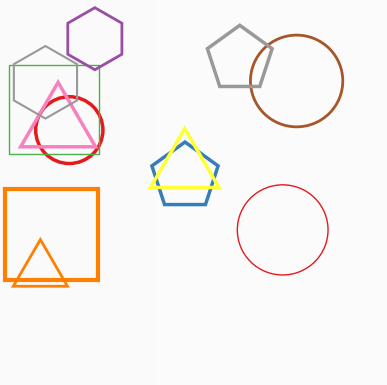[{"shape": "circle", "thickness": 2.5, "radius": 0.43, "center": [0.179, 0.662]}, {"shape": "circle", "thickness": 1, "radius": 0.59, "center": [0.73, 0.403]}, {"shape": "pentagon", "thickness": 2.5, "radius": 0.45, "center": [0.477, 0.541]}, {"shape": "square", "thickness": 1, "radius": 0.58, "center": [0.138, 0.716]}, {"shape": "hexagon", "thickness": 2, "radius": 0.4, "center": [0.245, 0.899]}, {"shape": "square", "thickness": 3, "radius": 0.59, "center": [0.133, 0.391]}, {"shape": "triangle", "thickness": 2, "radius": 0.4, "center": [0.104, 0.297]}, {"shape": "triangle", "thickness": 2.5, "radius": 0.51, "center": [0.477, 0.564]}, {"shape": "circle", "thickness": 2, "radius": 0.6, "center": [0.765, 0.79]}, {"shape": "triangle", "thickness": 2.5, "radius": 0.56, "center": [0.15, 0.675]}, {"shape": "hexagon", "thickness": 1.5, "radius": 0.47, "center": [0.117, 0.786]}, {"shape": "pentagon", "thickness": 2.5, "radius": 0.44, "center": [0.619, 0.846]}]